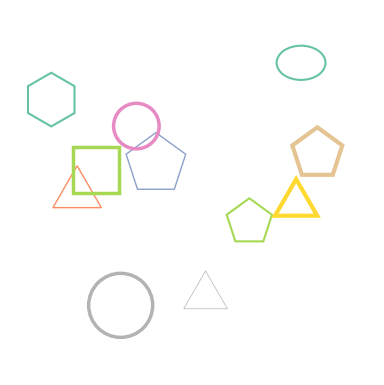[{"shape": "oval", "thickness": 1.5, "radius": 0.32, "center": [0.782, 0.837]}, {"shape": "hexagon", "thickness": 1.5, "radius": 0.35, "center": [0.133, 0.741]}, {"shape": "triangle", "thickness": 1, "radius": 0.36, "center": [0.2, 0.497]}, {"shape": "pentagon", "thickness": 1, "radius": 0.41, "center": [0.405, 0.574]}, {"shape": "circle", "thickness": 2.5, "radius": 0.3, "center": [0.354, 0.673]}, {"shape": "pentagon", "thickness": 1.5, "radius": 0.31, "center": [0.648, 0.423]}, {"shape": "square", "thickness": 2.5, "radius": 0.3, "center": [0.25, 0.559]}, {"shape": "triangle", "thickness": 3, "radius": 0.32, "center": [0.769, 0.471]}, {"shape": "pentagon", "thickness": 3, "radius": 0.34, "center": [0.824, 0.601]}, {"shape": "triangle", "thickness": 0.5, "radius": 0.33, "center": [0.534, 0.231]}, {"shape": "circle", "thickness": 2.5, "radius": 0.42, "center": [0.313, 0.207]}]